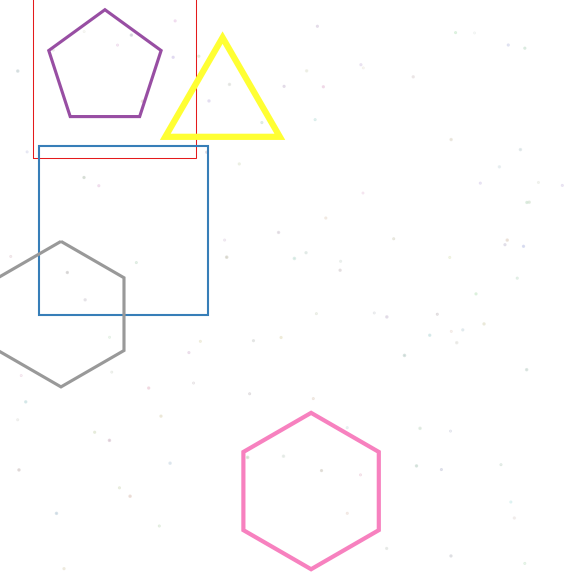[{"shape": "square", "thickness": 0.5, "radius": 0.71, "center": [0.198, 0.867]}, {"shape": "square", "thickness": 1, "radius": 0.73, "center": [0.214, 0.6]}, {"shape": "pentagon", "thickness": 1.5, "radius": 0.51, "center": [0.182, 0.88]}, {"shape": "triangle", "thickness": 3, "radius": 0.57, "center": [0.385, 0.819]}, {"shape": "hexagon", "thickness": 2, "radius": 0.68, "center": [0.539, 0.149]}, {"shape": "hexagon", "thickness": 1.5, "radius": 0.63, "center": [0.106, 0.455]}]